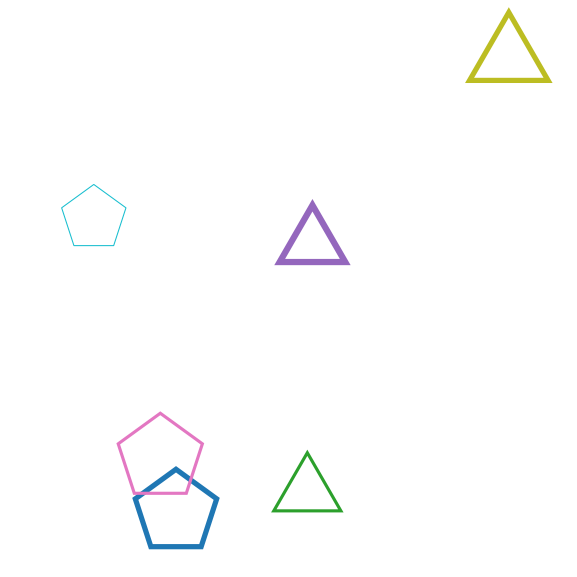[{"shape": "pentagon", "thickness": 2.5, "radius": 0.37, "center": [0.305, 0.112]}, {"shape": "triangle", "thickness": 1.5, "radius": 0.34, "center": [0.532, 0.148]}, {"shape": "triangle", "thickness": 3, "radius": 0.33, "center": [0.541, 0.578]}, {"shape": "pentagon", "thickness": 1.5, "radius": 0.38, "center": [0.278, 0.207]}, {"shape": "triangle", "thickness": 2.5, "radius": 0.39, "center": [0.881, 0.899]}, {"shape": "pentagon", "thickness": 0.5, "radius": 0.29, "center": [0.162, 0.621]}]